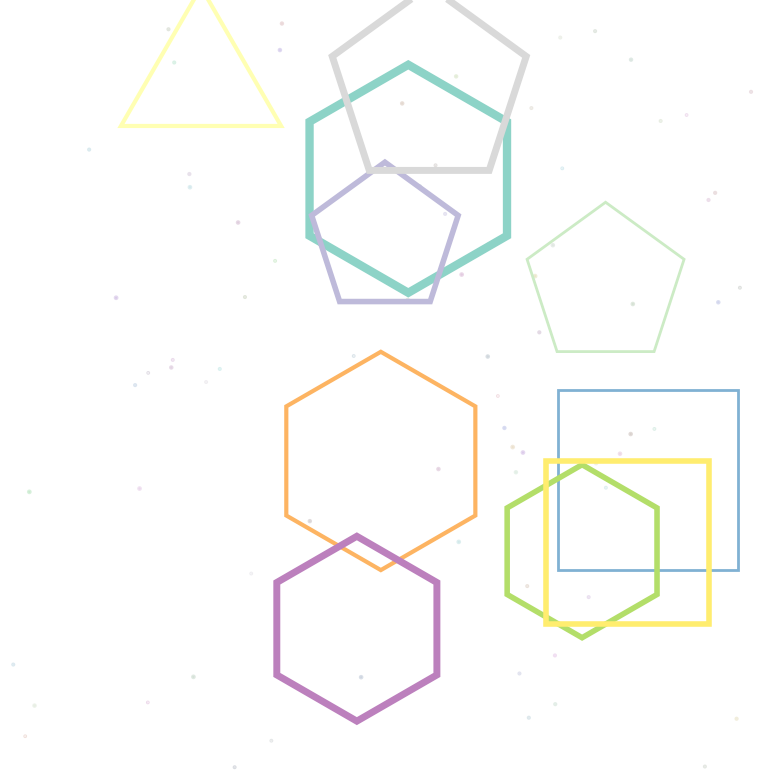[{"shape": "hexagon", "thickness": 3, "radius": 0.74, "center": [0.53, 0.768]}, {"shape": "triangle", "thickness": 1.5, "radius": 0.6, "center": [0.261, 0.896]}, {"shape": "pentagon", "thickness": 2, "radius": 0.5, "center": [0.5, 0.689]}, {"shape": "square", "thickness": 1, "radius": 0.58, "center": [0.842, 0.377]}, {"shape": "hexagon", "thickness": 1.5, "radius": 0.71, "center": [0.495, 0.401]}, {"shape": "hexagon", "thickness": 2, "radius": 0.56, "center": [0.756, 0.284]}, {"shape": "pentagon", "thickness": 2.5, "radius": 0.66, "center": [0.557, 0.886]}, {"shape": "hexagon", "thickness": 2.5, "radius": 0.6, "center": [0.463, 0.183]}, {"shape": "pentagon", "thickness": 1, "radius": 0.54, "center": [0.786, 0.63]}, {"shape": "square", "thickness": 2, "radius": 0.53, "center": [0.814, 0.296]}]